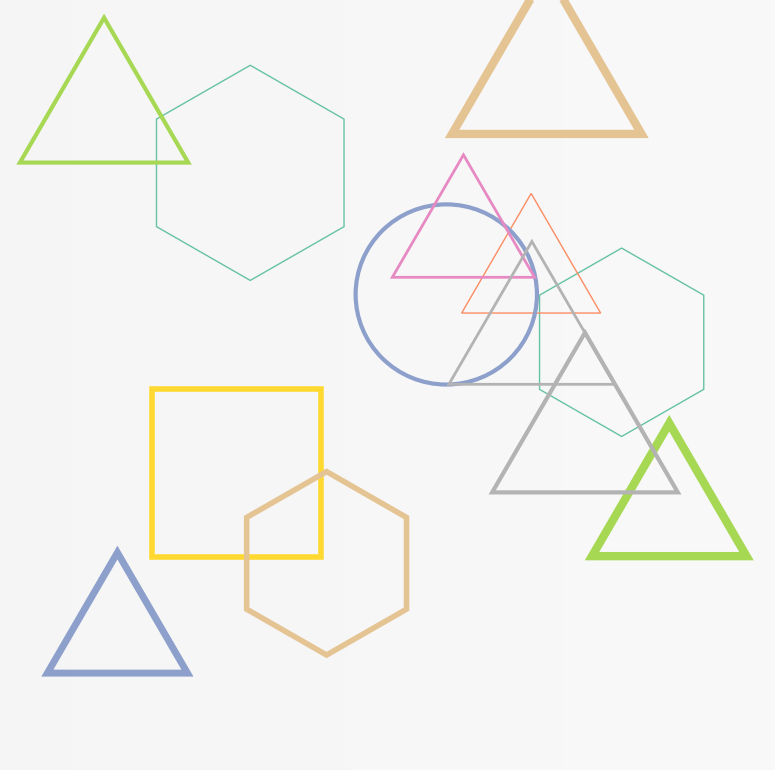[{"shape": "hexagon", "thickness": 0.5, "radius": 0.61, "center": [0.802, 0.555]}, {"shape": "hexagon", "thickness": 0.5, "radius": 0.7, "center": [0.323, 0.776]}, {"shape": "triangle", "thickness": 0.5, "radius": 0.52, "center": [0.685, 0.645]}, {"shape": "triangle", "thickness": 2.5, "radius": 0.52, "center": [0.152, 0.178]}, {"shape": "circle", "thickness": 1.5, "radius": 0.58, "center": [0.576, 0.618]}, {"shape": "triangle", "thickness": 1, "radius": 0.53, "center": [0.598, 0.693]}, {"shape": "triangle", "thickness": 3, "radius": 0.58, "center": [0.864, 0.335]}, {"shape": "triangle", "thickness": 1.5, "radius": 0.63, "center": [0.134, 0.852]}, {"shape": "square", "thickness": 2, "radius": 0.54, "center": [0.306, 0.386]}, {"shape": "hexagon", "thickness": 2, "radius": 0.6, "center": [0.421, 0.268]}, {"shape": "triangle", "thickness": 3, "radius": 0.71, "center": [0.705, 0.897]}, {"shape": "triangle", "thickness": 1, "radius": 0.62, "center": [0.686, 0.563]}, {"shape": "triangle", "thickness": 1.5, "radius": 0.69, "center": [0.755, 0.43]}]